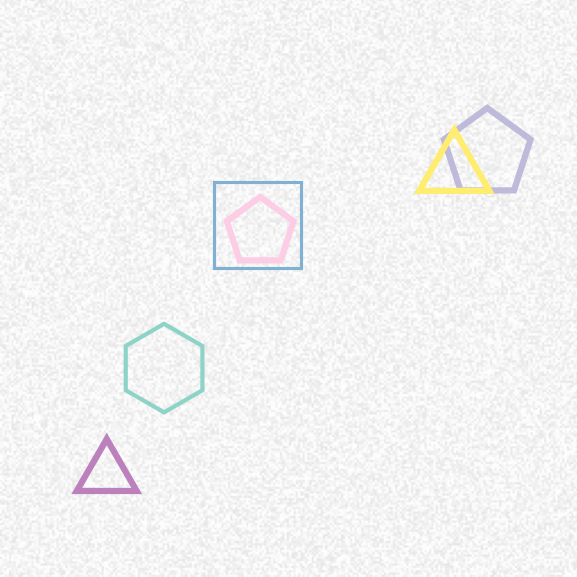[{"shape": "hexagon", "thickness": 2, "radius": 0.38, "center": [0.284, 0.362]}, {"shape": "pentagon", "thickness": 3, "radius": 0.39, "center": [0.844, 0.733]}, {"shape": "square", "thickness": 1.5, "radius": 0.37, "center": [0.446, 0.61]}, {"shape": "pentagon", "thickness": 3, "radius": 0.3, "center": [0.451, 0.597]}, {"shape": "triangle", "thickness": 3, "radius": 0.3, "center": [0.185, 0.179]}, {"shape": "triangle", "thickness": 3, "radius": 0.35, "center": [0.787, 0.704]}]